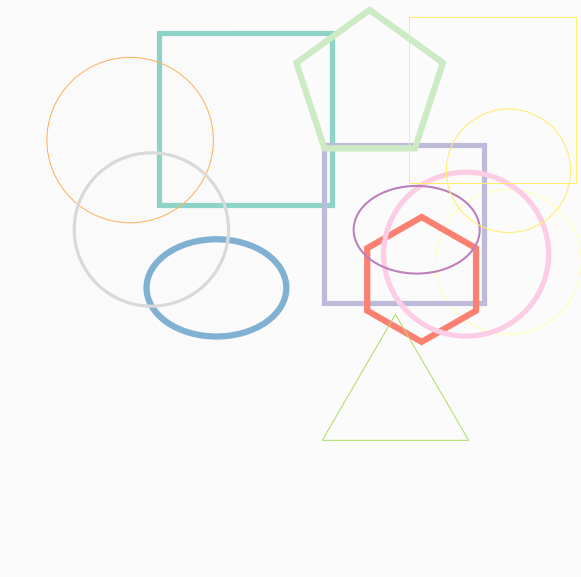[{"shape": "square", "thickness": 2.5, "radius": 0.74, "center": [0.422, 0.793]}, {"shape": "circle", "thickness": 0.5, "radius": 0.63, "center": [0.875, 0.545]}, {"shape": "square", "thickness": 2.5, "radius": 0.69, "center": [0.695, 0.611]}, {"shape": "hexagon", "thickness": 3, "radius": 0.54, "center": [0.725, 0.515]}, {"shape": "oval", "thickness": 3, "radius": 0.6, "center": [0.372, 0.501]}, {"shape": "circle", "thickness": 0.5, "radius": 0.72, "center": [0.224, 0.757]}, {"shape": "triangle", "thickness": 0.5, "radius": 0.73, "center": [0.68, 0.309]}, {"shape": "circle", "thickness": 2.5, "radius": 0.71, "center": [0.802, 0.559]}, {"shape": "circle", "thickness": 1.5, "radius": 0.66, "center": [0.26, 0.602]}, {"shape": "oval", "thickness": 1, "radius": 0.54, "center": [0.717, 0.601]}, {"shape": "pentagon", "thickness": 3, "radius": 0.66, "center": [0.636, 0.849]}, {"shape": "square", "thickness": 0.5, "radius": 0.72, "center": [0.847, 0.826]}, {"shape": "circle", "thickness": 0.5, "radius": 0.53, "center": [0.875, 0.703]}]